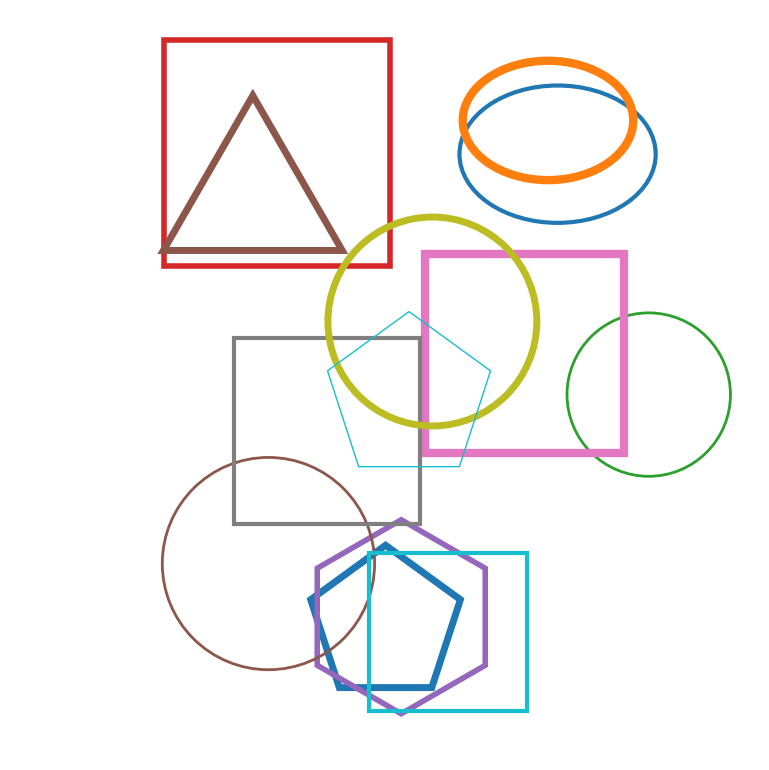[{"shape": "pentagon", "thickness": 2.5, "radius": 0.51, "center": [0.501, 0.19]}, {"shape": "oval", "thickness": 1.5, "radius": 0.64, "center": [0.724, 0.8]}, {"shape": "oval", "thickness": 3, "radius": 0.55, "center": [0.712, 0.844]}, {"shape": "circle", "thickness": 1, "radius": 0.53, "center": [0.843, 0.488]}, {"shape": "square", "thickness": 2, "radius": 0.74, "center": [0.36, 0.802]}, {"shape": "hexagon", "thickness": 2, "radius": 0.63, "center": [0.521, 0.199]}, {"shape": "circle", "thickness": 1, "radius": 0.69, "center": [0.349, 0.268]}, {"shape": "triangle", "thickness": 2.5, "radius": 0.67, "center": [0.328, 0.742]}, {"shape": "square", "thickness": 3, "radius": 0.65, "center": [0.681, 0.541]}, {"shape": "square", "thickness": 1.5, "radius": 0.6, "center": [0.425, 0.44]}, {"shape": "circle", "thickness": 2.5, "radius": 0.68, "center": [0.562, 0.582]}, {"shape": "square", "thickness": 1.5, "radius": 0.51, "center": [0.581, 0.179]}, {"shape": "pentagon", "thickness": 0.5, "radius": 0.56, "center": [0.531, 0.484]}]